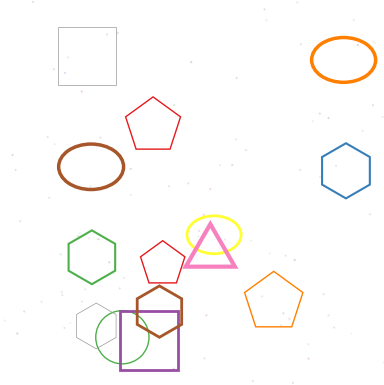[{"shape": "pentagon", "thickness": 1, "radius": 0.3, "center": [0.423, 0.314]}, {"shape": "pentagon", "thickness": 1, "radius": 0.37, "center": [0.398, 0.673]}, {"shape": "hexagon", "thickness": 1.5, "radius": 0.36, "center": [0.899, 0.556]}, {"shape": "circle", "thickness": 1, "radius": 0.35, "center": [0.318, 0.124]}, {"shape": "hexagon", "thickness": 1.5, "radius": 0.35, "center": [0.239, 0.332]}, {"shape": "square", "thickness": 2, "radius": 0.38, "center": [0.387, 0.116]}, {"shape": "oval", "thickness": 2.5, "radius": 0.42, "center": [0.893, 0.844]}, {"shape": "pentagon", "thickness": 1, "radius": 0.4, "center": [0.711, 0.216]}, {"shape": "oval", "thickness": 2, "radius": 0.35, "center": [0.556, 0.39]}, {"shape": "oval", "thickness": 2.5, "radius": 0.42, "center": [0.237, 0.567]}, {"shape": "hexagon", "thickness": 2, "radius": 0.33, "center": [0.414, 0.191]}, {"shape": "triangle", "thickness": 3, "radius": 0.37, "center": [0.546, 0.344]}, {"shape": "square", "thickness": 0.5, "radius": 0.38, "center": [0.227, 0.855]}, {"shape": "hexagon", "thickness": 0.5, "radius": 0.3, "center": [0.25, 0.153]}]